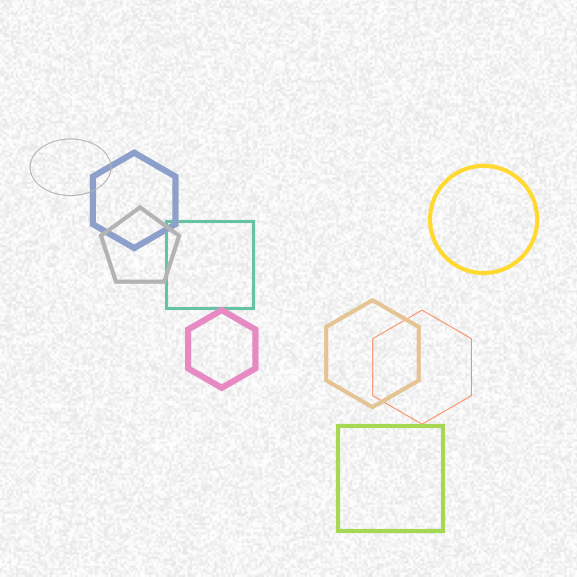[{"shape": "square", "thickness": 1.5, "radius": 0.38, "center": [0.363, 0.542]}, {"shape": "hexagon", "thickness": 0.5, "radius": 0.49, "center": [0.731, 0.363]}, {"shape": "hexagon", "thickness": 3, "radius": 0.41, "center": [0.232, 0.652]}, {"shape": "hexagon", "thickness": 3, "radius": 0.34, "center": [0.384, 0.395]}, {"shape": "square", "thickness": 2, "radius": 0.45, "center": [0.676, 0.17]}, {"shape": "circle", "thickness": 2, "radius": 0.46, "center": [0.838, 0.619]}, {"shape": "hexagon", "thickness": 2, "radius": 0.46, "center": [0.645, 0.387]}, {"shape": "pentagon", "thickness": 2, "radius": 0.36, "center": [0.243, 0.569]}, {"shape": "oval", "thickness": 0.5, "radius": 0.35, "center": [0.122, 0.709]}]